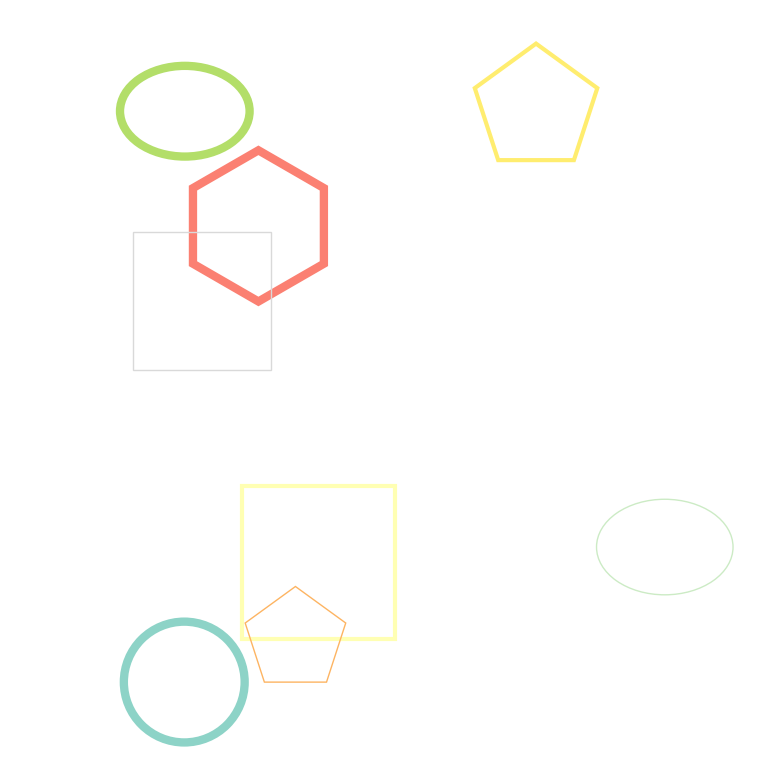[{"shape": "circle", "thickness": 3, "radius": 0.39, "center": [0.239, 0.114]}, {"shape": "square", "thickness": 1.5, "radius": 0.5, "center": [0.414, 0.27]}, {"shape": "hexagon", "thickness": 3, "radius": 0.49, "center": [0.336, 0.707]}, {"shape": "pentagon", "thickness": 0.5, "radius": 0.34, "center": [0.384, 0.17]}, {"shape": "oval", "thickness": 3, "radius": 0.42, "center": [0.24, 0.856]}, {"shape": "square", "thickness": 0.5, "radius": 0.45, "center": [0.262, 0.609]}, {"shape": "oval", "thickness": 0.5, "radius": 0.44, "center": [0.863, 0.29]}, {"shape": "pentagon", "thickness": 1.5, "radius": 0.42, "center": [0.696, 0.86]}]